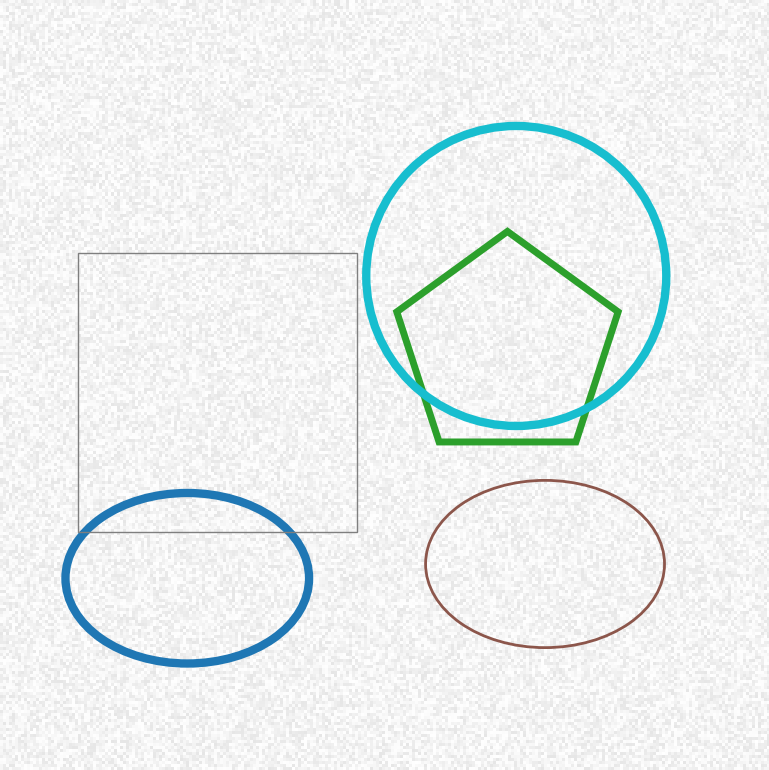[{"shape": "oval", "thickness": 3, "radius": 0.79, "center": [0.243, 0.249]}, {"shape": "pentagon", "thickness": 2.5, "radius": 0.76, "center": [0.659, 0.548]}, {"shape": "oval", "thickness": 1, "radius": 0.78, "center": [0.708, 0.268]}, {"shape": "square", "thickness": 0.5, "radius": 0.91, "center": [0.282, 0.49]}, {"shape": "circle", "thickness": 3, "radius": 0.97, "center": [0.67, 0.642]}]